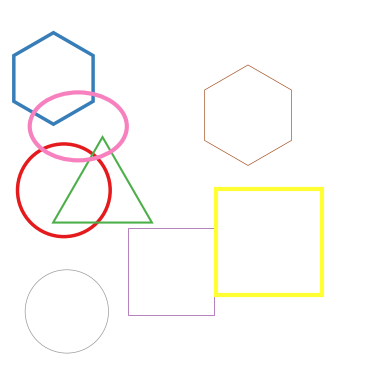[{"shape": "circle", "thickness": 2.5, "radius": 0.6, "center": [0.166, 0.506]}, {"shape": "hexagon", "thickness": 2.5, "radius": 0.59, "center": [0.139, 0.796]}, {"shape": "triangle", "thickness": 1.5, "radius": 0.74, "center": [0.266, 0.496]}, {"shape": "square", "thickness": 0.5, "radius": 0.56, "center": [0.444, 0.295]}, {"shape": "square", "thickness": 3, "radius": 0.69, "center": [0.7, 0.37]}, {"shape": "hexagon", "thickness": 0.5, "radius": 0.65, "center": [0.644, 0.701]}, {"shape": "oval", "thickness": 3, "radius": 0.63, "center": [0.203, 0.672]}, {"shape": "circle", "thickness": 0.5, "radius": 0.54, "center": [0.174, 0.191]}]